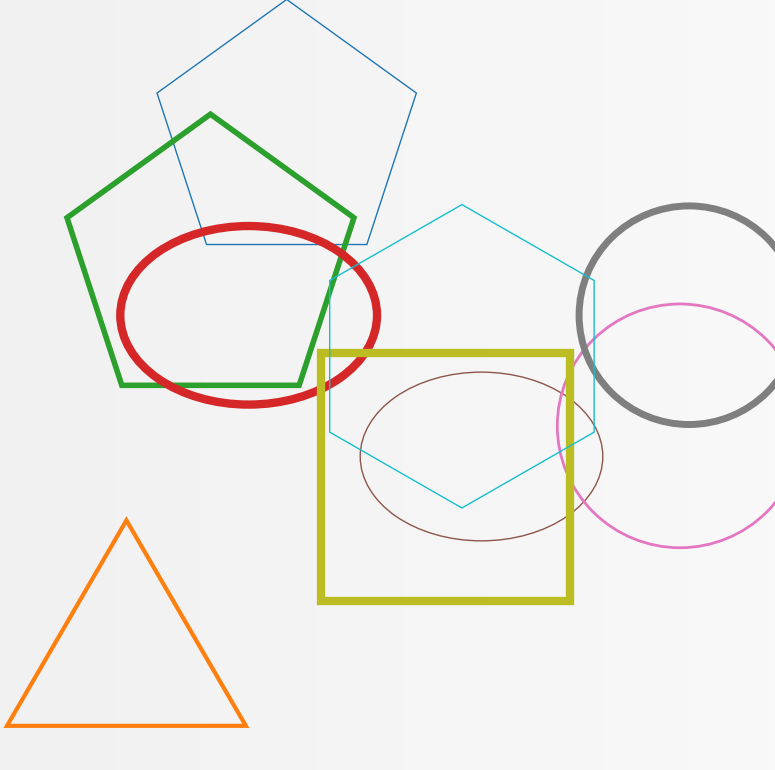[{"shape": "pentagon", "thickness": 0.5, "radius": 0.88, "center": [0.37, 0.825]}, {"shape": "triangle", "thickness": 1.5, "radius": 0.89, "center": [0.163, 0.146]}, {"shape": "pentagon", "thickness": 2, "radius": 0.97, "center": [0.272, 0.657]}, {"shape": "oval", "thickness": 3, "radius": 0.83, "center": [0.321, 0.591]}, {"shape": "oval", "thickness": 0.5, "radius": 0.78, "center": [0.621, 0.407]}, {"shape": "circle", "thickness": 1, "radius": 0.79, "center": [0.877, 0.447]}, {"shape": "circle", "thickness": 2.5, "radius": 0.71, "center": [0.889, 0.591]}, {"shape": "square", "thickness": 3, "radius": 0.81, "center": [0.575, 0.381]}, {"shape": "hexagon", "thickness": 0.5, "radius": 0.98, "center": [0.596, 0.537]}]